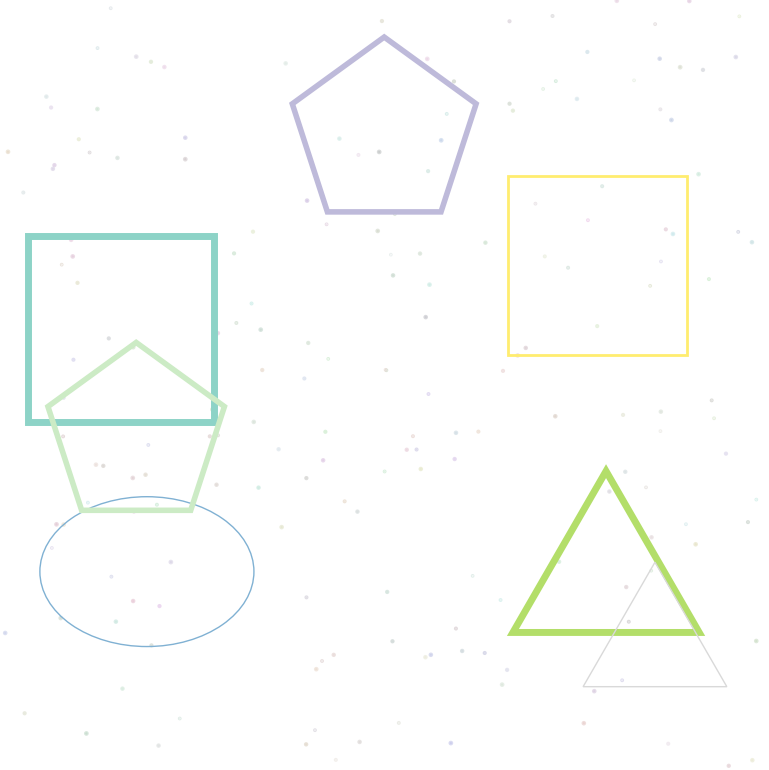[{"shape": "square", "thickness": 2.5, "radius": 0.6, "center": [0.157, 0.572]}, {"shape": "pentagon", "thickness": 2, "radius": 0.63, "center": [0.499, 0.826]}, {"shape": "oval", "thickness": 0.5, "radius": 0.69, "center": [0.191, 0.258]}, {"shape": "triangle", "thickness": 2.5, "radius": 0.7, "center": [0.787, 0.248]}, {"shape": "triangle", "thickness": 0.5, "radius": 0.54, "center": [0.851, 0.162]}, {"shape": "pentagon", "thickness": 2, "radius": 0.6, "center": [0.177, 0.435]}, {"shape": "square", "thickness": 1, "radius": 0.58, "center": [0.776, 0.656]}]